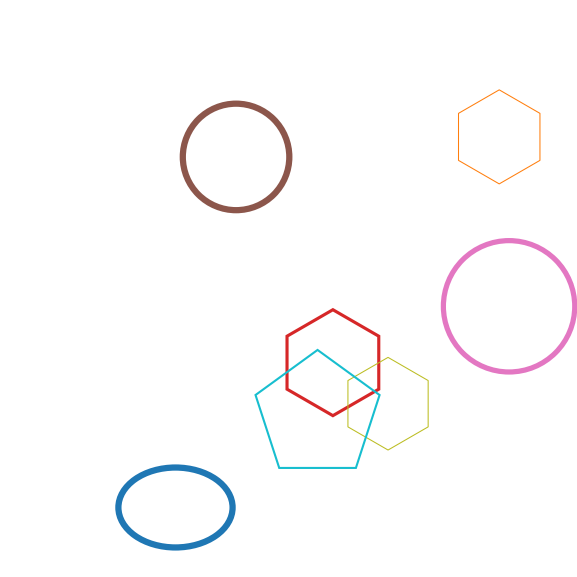[{"shape": "oval", "thickness": 3, "radius": 0.49, "center": [0.304, 0.12]}, {"shape": "hexagon", "thickness": 0.5, "radius": 0.41, "center": [0.864, 0.762]}, {"shape": "hexagon", "thickness": 1.5, "radius": 0.46, "center": [0.576, 0.371]}, {"shape": "circle", "thickness": 3, "radius": 0.46, "center": [0.409, 0.727]}, {"shape": "circle", "thickness": 2.5, "radius": 0.57, "center": [0.881, 0.469]}, {"shape": "hexagon", "thickness": 0.5, "radius": 0.4, "center": [0.672, 0.3]}, {"shape": "pentagon", "thickness": 1, "radius": 0.56, "center": [0.55, 0.28]}]